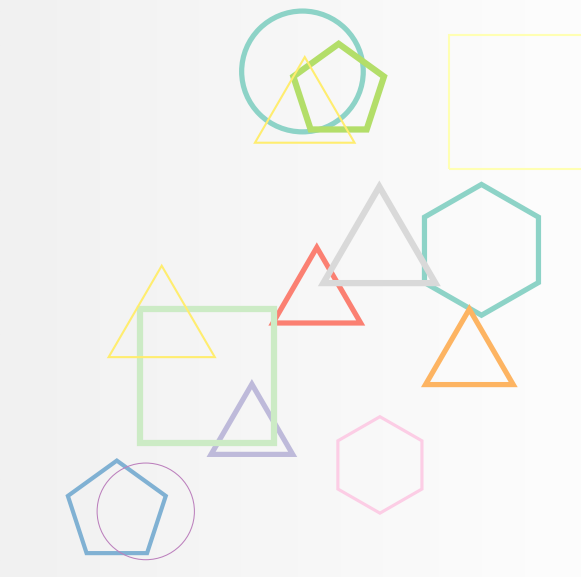[{"shape": "circle", "thickness": 2.5, "radius": 0.52, "center": [0.52, 0.875]}, {"shape": "hexagon", "thickness": 2.5, "radius": 0.57, "center": [0.828, 0.567]}, {"shape": "square", "thickness": 1, "radius": 0.58, "center": [0.889, 0.823]}, {"shape": "triangle", "thickness": 2.5, "radius": 0.41, "center": [0.433, 0.253]}, {"shape": "triangle", "thickness": 2.5, "radius": 0.44, "center": [0.545, 0.483]}, {"shape": "pentagon", "thickness": 2, "radius": 0.44, "center": [0.201, 0.113]}, {"shape": "triangle", "thickness": 2.5, "radius": 0.44, "center": [0.807, 0.377]}, {"shape": "pentagon", "thickness": 3, "radius": 0.41, "center": [0.583, 0.841]}, {"shape": "hexagon", "thickness": 1.5, "radius": 0.42, "center": [0.654, 0.194]}, {"shape": "triangle", "thickness": 3, "radius": 0.56, "center": [0.653, 0.565]}, {"shape": "circle", "thickness": 0.5, "radius": 0.42, "center": [0.251, 0.114]}, {"shape": "square", "thickness": 3, "radius": 0.58, "center": [0.356, 0.348]}, {"shape": "triangle", "thickness": 1, "radius": 0.49, "center": [0.524, 0.801]}, {"shape": "triangle", "thickness": 1, "radius": 0.53, "center": [0.278, 0.433]}]